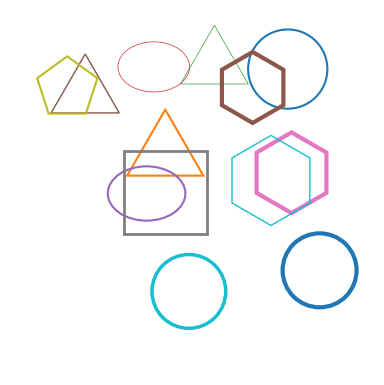[{"shape": "circle", "thickness": 1.5, "radius": 0.51, "center": [0.747, 0.821]}, {"shape": "circle", "thickness": 3, "radius": 0.48, "center": [0.83, 0.298]}, {"shape": "triangle", "thickness": 1.5, "radius": 0.57, "center": [0.429, 0.601]}, {"shape": "triangle", "thickness": 0.5, "radius": 0.51, "center": [0.557, 0.833]}, {"shape": "oval", "thickness": 0.5, "radius": 0.47, "center": [0.399, 0.826]}, {"shape": "oval", "thickness": 1.5, "radius": 0.5, "center": [0.381, 0.497]}, {"shape": "hexagon", "thickness": 3, "radius": 0.46, "center": [0.656, 0.773]}, {"shape": "triangle", "thickness": 1, "radius": 0.51, "center": [0.221, 0.758]}, {"shape": "hexagon", "thickness": 3, "radius": 0.52, "center": [0.757, 0.551]}, {"shape": "square", "thickness": 2, "radius": 0.54, "center": [0.431, 0.499]}, {"shape": "pentagon", "thickness": 1.5, "radius": 0.41, "center": [0.175, 0.771]}, {"shape": "circle", "thickness": 2.5, "radius": 0.48, "center": [0.49, 0.243]}, {"shape": "hexagon", "thickness": 1, "radius": 0.58, "center": [0.704, 0.531]}]